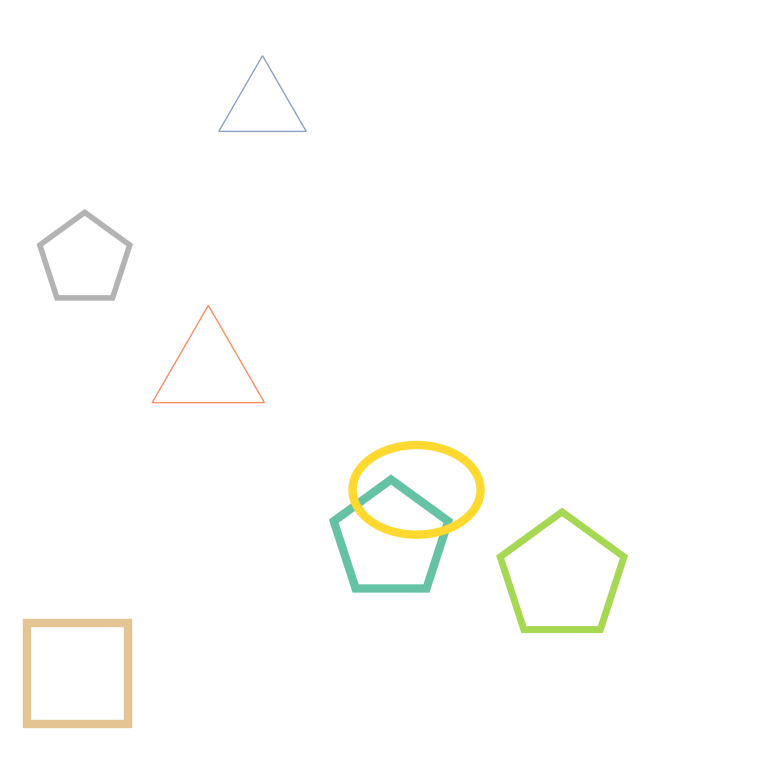[{"shape": "pentagon", "thickness": 3, "radius": 0.39, "center": [0.508, 0.299]}, {"shape": "triangle", "thickness": 0.5, "radius": 0.42, "center": [0.271, 0.519]}, {"shape": "triangle", "thickness": 0.5, "radius": 0.33, "center": [0.341, 0.862]}, {"shape": "pentagon", "thickness": 2.5, "radius": 0.42, "center": [0.73, 0.251]}, {"shape": "oval", "thickness": 3, "radius": 0.42, "center": [0.541, 0.364]}, {"shape": "square", "thickness": 3, "radius": 0.33, "center": [0.101, 0.126]}, {"shape": "pentagon", "thickness": 2, "radius": 0.31, "center": [0.11, 0.663]}]